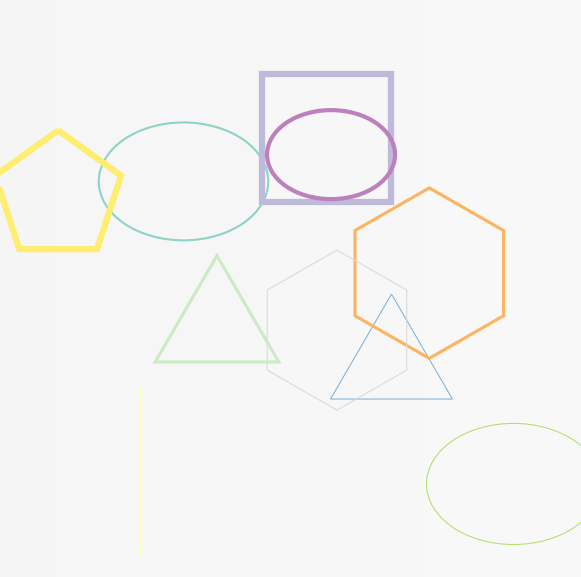[{"shape": "oval", "thickness": 1, "radius": 0.73, "center": [0.316, 0.685]}, {"shape": "square", "thickness": 0.5, "radius": 0.73, "center": [0.387, 0.183]}, {"shape": "square", "thickness": 3, "radius": 0.56, "center": [0.562, 0.76]}, {"shape": "triangle", "thickness": 0.5, "radius": 0.61, "center": [0.674, 0.369]}, {"shape": "hexagon", "thickness": 1.5, "radius": 0.74, "center": [0.739, 0.526]}, {"shape": "oval", "thickness": 0.5, "radius": 0.75, "center": [0.884, 0.161]}, {"shape": "hexagon", "thickness": 0.5, "radius": 0.69, "center": [0.58, 0.428]}, {"shape": "oval", "thickness": 2, "radius": 0.55, "center": [0.57, 0.731]}, {"shape": "triangle", "thickness": 1.5, "radius": 0.61, "center": [0.373, 0.434]}, {"shape": "pentagon", "thickness": 3, "radius": 0.57, "center": [0.1, 0.66]}]